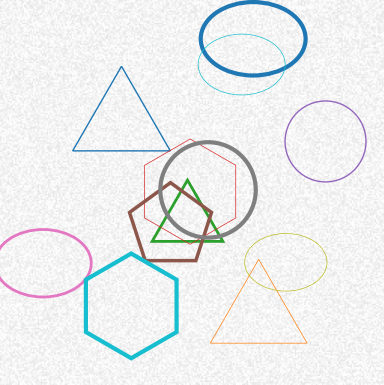[{"shape": "triangle", "thickness": 1, "radius": 0.73, "center": [0.316, 0.681]}, {"shape": "oval", "thickness": 3, "radius": 0.68, "center": [0.658, 0.899]}, {"shape": "triangle", "thickness": 0.5, "radius": 0.73, "center": [0.672, 0.181]}, {"shape": "triangle", "thickness": 2, "radius": 0.53, "center": [0.487, 0.426]}, {"shape": "hexagon", "thickness": 0.5, "radius": 0.68, "center": [0.494, 0.502]}, {"shape": "circle", "thickness": 1, "radius": 0.53, "center": [0.846, 0.633]}, {"shape": "pentagon", "thickness": 2.5, "radius": 0.56, "center": [0.443, 0.414]}, {"shape": "oval", "thickness": 2, "radius": 0.63, "center": [0.112, 0.316]}, {"shape": "circle", "thickness": 3, "radius": 0.62, "center": [0.54, 0.507]}, {"shape": "oval", "thickness": 0.5, "radius": 0.53, "center": [0.742, 0.319]}, {"shape": "hexagon", "thickness": 3, "radius": 0.68, "center": [0.341, 0.206]}, {"shape": "oval", "thickness": 0.5, "radius": 0.56, "center": [0.628, 0.832]}]